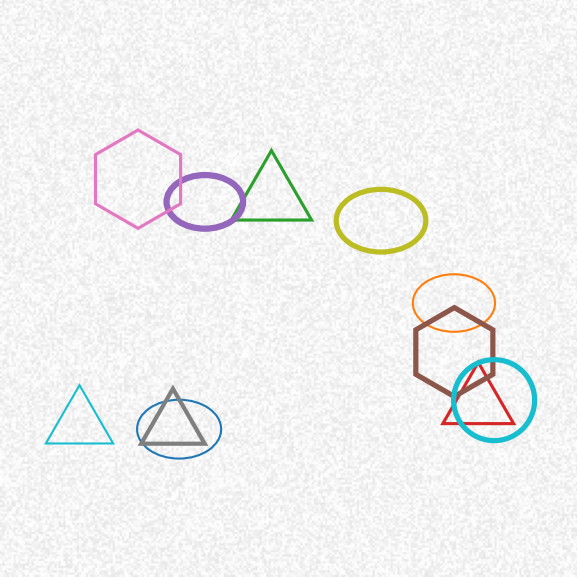[{"shape": "oval", "thickness": 1, "radius": 0.36, "center": [0.31, 0.256]}, {"shape": "oval", "thickness": 1, "radius": 0.36, "center": [0.786, 0.474]}, {"shape": "triangle", "thickness": 1.5, "radius": 0.4, "center": [0.47, 0.658]}, {"shape": "triangle", "thickness": 1.5, "radius": 0.35, "center": [0.828, 0.301]}, {"shape": "oval", "thickness": 3, "radius": 0.33, "center": [0.355, 0.65]}, {"shape": "hexagon", "thickness": 2.5, "radius": 0.39, "center": [0.787, 0.389]}, {"shape": "hexagon", "thickness": 1.5, "radius": 0.43, "center": [0.239, 0.689]}, {"shape": "triangle", "thickness": 2, "radius": 0.32, "center": [0.299, 0.263]}, {"shape": "oval", "thickness": 2.5, "radius": 0.39, "center": [0.66, 0.617]}, {"shape": "triangle", "thickness": 1, "radius": 0.34, "center": [0.138, 0.265]}, {"shape": "circle", "thickness": 2.5, "radius": 0.35, "center": [0.856, 0.306]}]